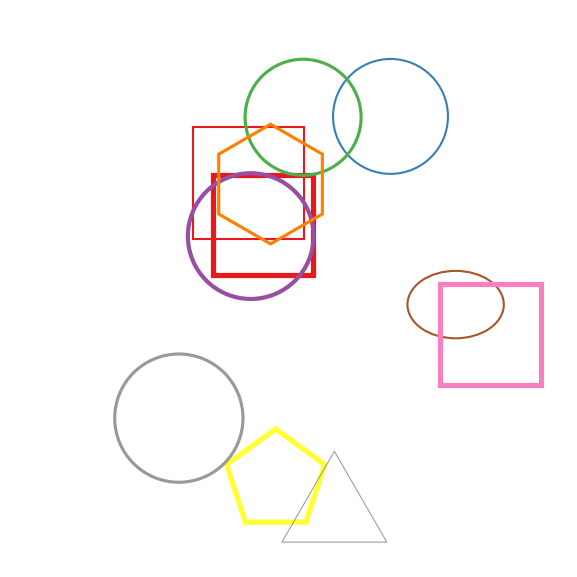[{"shape": "square", "thickness": 2.5, "radius": 0.43, "center": [0.456, 0.609]}, {"shape": "square", "thickness": 1, "radius": 0.48, "center": [0.43, 0.682]}, {"shape": "circle", "thickness": 1, "radius": 0.5, "center": [0.676, 0.798]}, {"shape": "circle", "thickness": 1.5, "radius": 0.5, "center": [0.525, 0.796]}, {"shape": "circle", "thickness": 2, "radius": 0.54, "center": [0.434, 0.59]}, {"shape": "hexagon", "thickness": 1.5, "radius": 0.52, "center": [0.468, 0.68]}, {"shape": "pentagon", "thickness": 2.5, "radius": 0.45, "center": [0.477, 0.167]}, {"shape": "oval", "thickness": 1, "radius": 0.42, "center": [0.789, 0.472]}, {"shape": "square", "thickness": 2.5, "radius": 0.44, "center": [0.849, 0.42]}, {"shape": "circle", "thickness": 1.5, "radius": 0.56, "center": [0.31, 0.275]}, {"shape": "triangle", "thickness": 0.5, "radius": 0.52, "center": [0.579, 0.113]}]